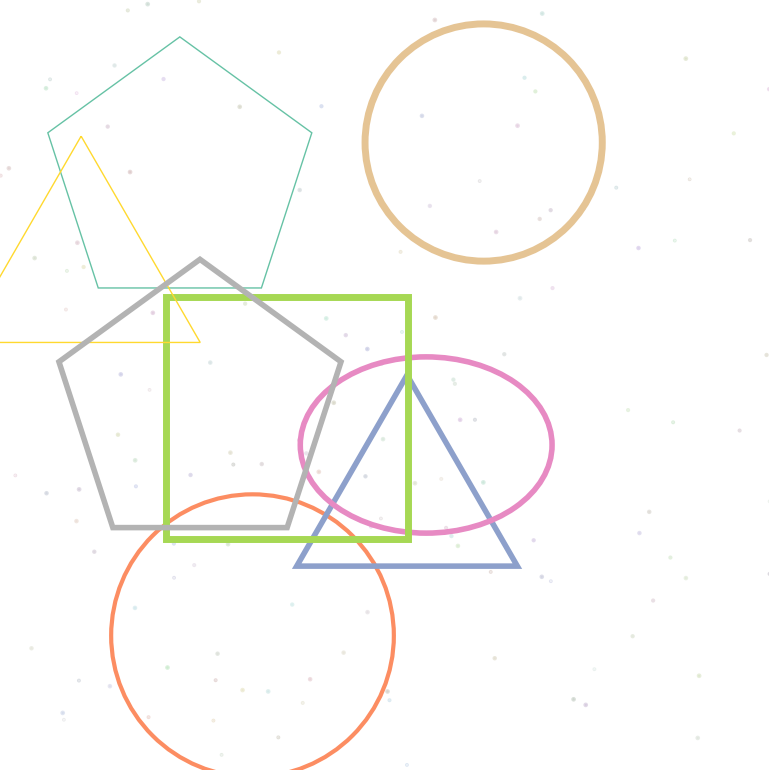[{"shape": "pentagon", "thickness": 0.5, "radius": 0.9, "center": [0.234, 0.772]}, {"shape": "circle", "thickness": 1.5, "radius": 0.92, "center": [0.328, 0.174]}, {"shape": "triangle", "thickness": 2, "radius": 0.83, "center": [0.529, 0.347]}, {"shape": "oval", "thickness": 2, "radius": 0.82, "center": [0.553, 0.422]}, {"shape": "square", "thickness": 2.5, "radius": 0.79, "center": [0.373, 0.457]}, {"shape": "triangle", "thickness": 0.5, "radius": 0.89, "center": [0.105, 0.645]}, {"shape": "circle", "thickness": 2.5, "radius": 0.77, "center": [0.628, 0.815]}, {"shape": "pentagon", "thickness": 2, "radius": 0.96, "center": [0.26, 0.471]}]